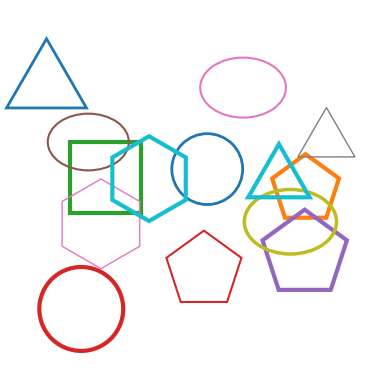[{"shape": "circle", "thickness": 2, "radius": 0.46, "center": [0.538, 0.561]}, {"shape": "triangle", "thickness": 2, "radius": 0.6, "center": [0.121, 0.78]}, {"shape": "pentagon", "thickness": 3, "radius": 0.46, "center": [0.794, 0.508]}, {"shape": "square", "thickness": 3, "radius": 0.46, "center": [0.274, 0.539]}, {"shape": "pentagon", "thickness": 1.5, "radius": 0.51, "center": [0.53, 0.299]}, {"shape": "circle", "thickness": 3, "radius": 0.54, "center": [0.211, 0.198]}, {"shape": "pentagon", "thickness": 3, "radius": 0.58, "center": [0.791, 0.34]}, {"shape": "oval", "thickness": 1.5, "radius": 0.53, "center": [0.229, 0.631]}, {"shape": "hexagon", "thickness": 1, "radius": 0.58, "center": [0.262, 0.419]}, {"shape": "oval", "thickness": 1.5, "radius": 0.56, "center": [0.631, 0.772]}, {"shape": "triangle", "thickness": 1, "radius": 0.43, "center": [0.848, 0.635]}, {"shape": "oval", "thickness": 2.5, "radius": 0.6, "center": [0.754, 0.424]}, {"shape": "triangle", "thickness": 3, "radius": 0.46, "center": [0.724, 0.534]}, {"shape": "hexagon", "thickness": 3, "radius": 0.55, "center": [0.387, 0.536]}]